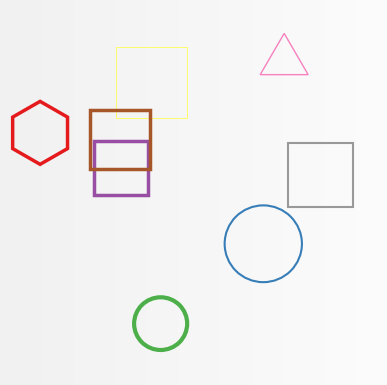[{"shape": "hexagon", "thickness": 2.5, "radius": 0.41, "center": [0.103, 0.655]}, {"shape": "circle", "thickness": 1.5, "radius": 0.5, "center": [0.679, 0.367]}, {"shape": "circle", "thickness": 3, "radius": 0.34, "center": [0.415, 0.159]}, {"shape": "square", "thickness": 2.5, "radius": 0.35, "center": [0.312, 0.564]}, {"shape": "square", "thickness": 0.5, "radius": 0.46, "center": [0.391, 0.786]}, {"shape": "square", "thickness": 2.5, "radius": 0.39, "center": [0.309, 0.637]}, {"shape": "triangle", "thickness": 1, "radius": 0.36, "center": [0.733, 0.842]}, {"shape": "square", "thickness": 1.5, "radius": 0.42, "center": [0.826, 0.545]}]